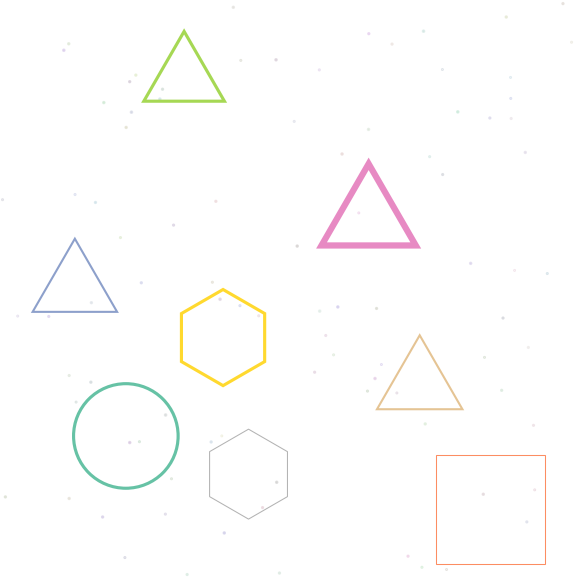[{"shape": "circle", "thickness": 1.5, "radius": 0.45, "center": [0.218, 0.244]}, {"shape": "square", "thickness": 0.5, "radius": 0.47, "center": [0.85, 0.117]}, {"shape": "triangle", "thickness": 1, "radius": 0.42, "center": [0.13, 0.501]}, {"shape": "triangle", "thickness": 3, "radius": 0.47, "center": [0.638, 0.621]}, {"shape": "triangle", "thickness": 1.5, "radius": 0.4, "center": [0.319, 0.864]}, {"shape": "hexagon", "thickness": 1.5, "radius": 0.42, "center": [0.386, 0.415]}, {"shape": "triangle", "thickness": 1, "radius": 0.43, "center": [0.727, 0.333]}, {"shape": "hexagon", "thickness": 0.5, "radius": 0.39, "center": [0.43, 0.178]}]